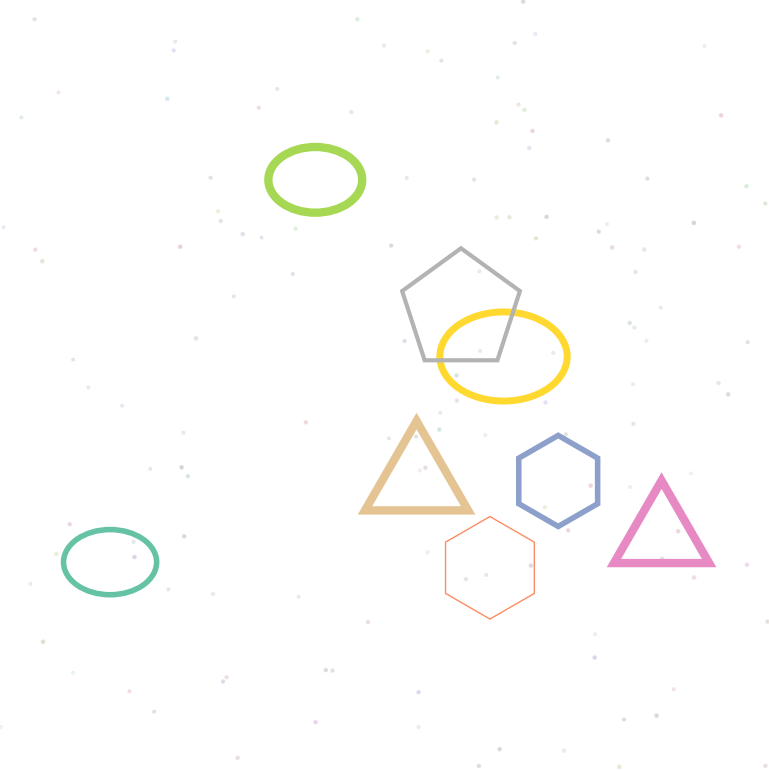[{"shape": "oval", "thickness": 2, "radius": 0.3, "center": [0.143, 0.27]}, {"shape": "hexagon", "thickness": 0.5, "radius": 0.33, "center": [0.636, 0.263]}, {"shape": "hexagon", "thickness": 2, "radius": 0.3, "center": [0.725, 0.375]}, {"shape": "triangle", "thickness": 3, "radius": 0.36, "center": [0.859, 0.304]}, {"shape": "oval", "thickness": 3, "radius": 0.3, "center": [0.409, 0.766]}, {"shape": "oval", "thickness": 2.5, "radius": 0.41, "center": [0.654, 0.537]}, {"shape": "triangle", "thickness": 3, "radius": 0.39, "center": [0.541, 0.376]}, {"shape": "pentagon", "thickness": 1.5, "radius": 0.4, "center": [0.599, 0.597]}]